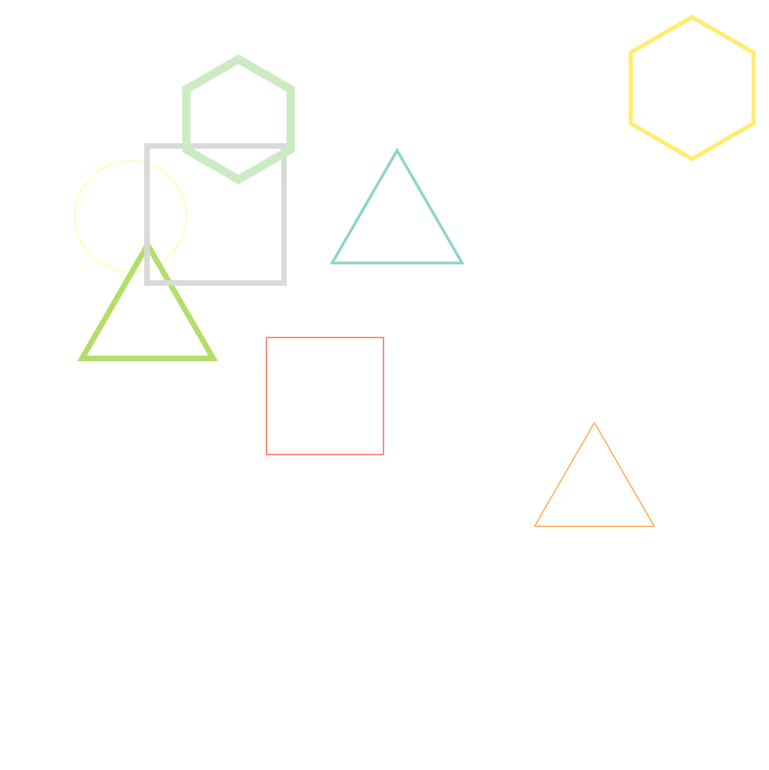[{"shape": "triangle", "thickness": 1, "radius": 0.49, "center": [0.516, 0.707]}, {"shape": "circle", "thickness": 0.5, "radius": 0.36, "center": [0.169, 0.719]}, {"shape": "square", "thickness": 0.5, "radius": 0.38, "center": [0.421, 0.487]}, {"shape": "triangle", "thickness": 0.5, "radius": 0.45, "center": [0.772, 0.361]}, {"shape": "triangle", "thickness": 2, "radius": 0.49, "center": [0.192, 0.584]}, {"shape": "square", "thickness": 2, "radius": 0.44, "center": [0.28, 0.721]}, {"shape": "hexagon", "thickness": 3, "radius": 0.39, "center": [0.31, 0.845]}, {"shape": "hexagon", "thickness": 1.5, "radius": 0.46, "center": [0.899, 0.886]}]